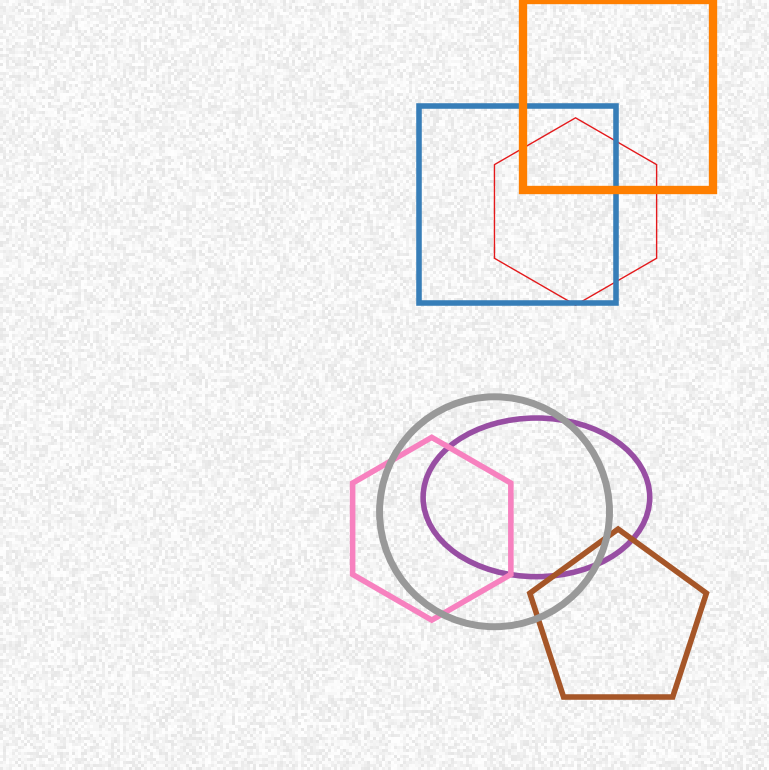[{"shape": "hexagon", "thickness": 0.5, "radius": 0.61, "center": [0.747, 0.725]}, {"shape": "square", "thickness": 2, "radius": 0.64, "center": [0.672, 0.734]}, {"shape": "oval", "thickness": 2, "radius": 0.74, "center": [0.697, 0.354]}, {"shape": "square", "thickness": 3, "radius": 0.62, "center": [0.802, 0.877]}, {"shape": "pentagon", "thickness": 2, "radius": 0.6, "center": [0.803, 0.192]}, {"shape": "hexagon", "thickness": 2, "radius": 0.59, "center": [0.561, 0.313]}, {"shape": "circle", "thickness": 2.5, "radius": 0.75, "center": [0.642, 0.335]}]